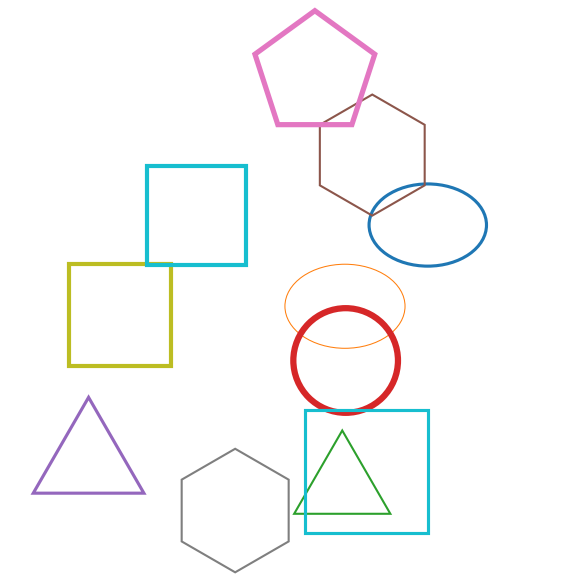[{"shape": "oval", "thickness": 1.5, "radius": 0.51, "center": [0.741, 0.609]}, {"shape": "oval", "thickness": 0.5, "radius": 0.52, "center": [0.597, 0.469]}, {"shape": "triangle", "thickness": 1, "radius": 0.48, "center": [0.593, 0.158]}, {"shape": "circle", "thickness": 3, "radius": 0.45, "center": [0.599, 0.375]}, {"shape": "triangle", "thickness": 1.5, "radius": 0.55, "center": [0.153, 0.2]}, {"shape": "hexagon", "thickness": 1, "radius": 0.52, "center": [0.645, 0.731]}, {"shape": "pentagon", "thickness": 2.5, "radius": 0.55, "center": [0.545, 0.872]}, {"shape": "hexagon", "thickness": 1, "radius": 0.53, "center": [0.407, 0.115]}, {"shape": "square", "thickness": 2, "radius": 0.44, "center": [0.207, 0.454]}, {"shape": "square", "thickness": 2, "radius": 0.43, "center": [0.34, 0.626]}, {"shape": "square", "thickness": 1.5, "radius": 0.53, "center": [0.635, 0.182]}]